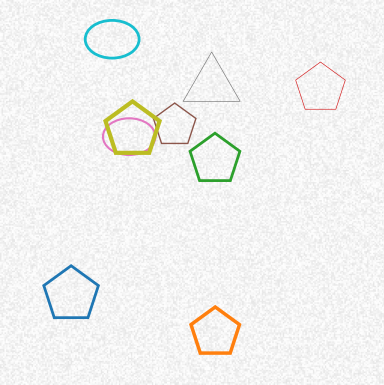[{"shape": "pentagon", "thickness": 2, "radius": 0.37, "center": [0.185, 0.235]}, {"shape": "pentagon", "thickness": 2.5, "radius": 0.33, "center": [0.559, 0.136]}, {"shape": "pentagon", "thickness": 2, "radius": 0.34, "center": [0.558, 0.586]}, {"shape": "pentagon", "thickness": 0.5, "radius": 0.34, "center": [0.832, 0.771]}, {"shape": "pentagon", "thickness": 1, "radius": 0.29, "center": [0.454, 0.674]}, {"shape": "oval", "thickness": 1.5, "radius": 0.34, "center": [0.335, 0.645]}, {"shape": "triangle", "thickness": 0.5, "radius": 0.43, "center": [0.55, 0.779]}, {"shape": "pentagon", "thickness": 3, "radius": 0.37, "center": [0.344, 0.663]}, {"shape": "oval", "thickness": 2, "radius": 0.35, "center": [0.291, 0.898]}]